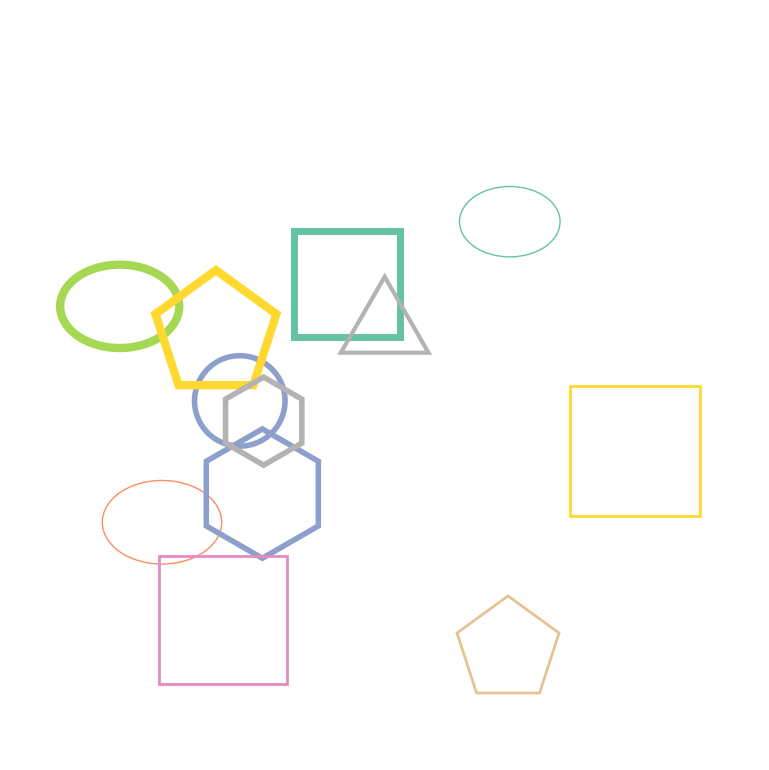[{"shape": "square", "thickness": 2.5, "radius": 0.34, "center": [0.451, 0.631]}, {"shape": "oval", "thickness": 0.5, "radius": 0.33, "center": [0.662, 0.712]}, {"shape": "oval", "thickness": 0.5, "radius": 0.39, "center": [0.21, 0.322]}, {"shape": "hexagon", "thickness": 2, "radius": 0.42, "center": [0.341, 0.359]}, {"shape": "circle", "thickness": 2, "radius": 0.29, "center": [0.311, 0.479]}, {"shape": "square", "thickness": 1, "radius": 0.42, "center": [0.29, 0.195]}, {"shape": "oval", "thickness": 3, "radius": 0.39, "center": [0.155, 0.602]}, {"shape": "pentagon", "thickness": 3, "radius": 0.41, "center": [0.28, 0.567]}, {"shape": "square", "thickness": 1, "radius": 0.42, "center": [0.825, 0.414]}, {"shape": "pentagon", "thickness": 1, "radius": 0.35, "center": [0.66, 0.156]}, {"shape": "hexagon", "thickness": 2, "radius": 0.29, "center": [0.342, 0.453]}, {"shape": "triangle", "thickness": 1.5, "radius": 0.33, "center": [0.5, 0.575]}]